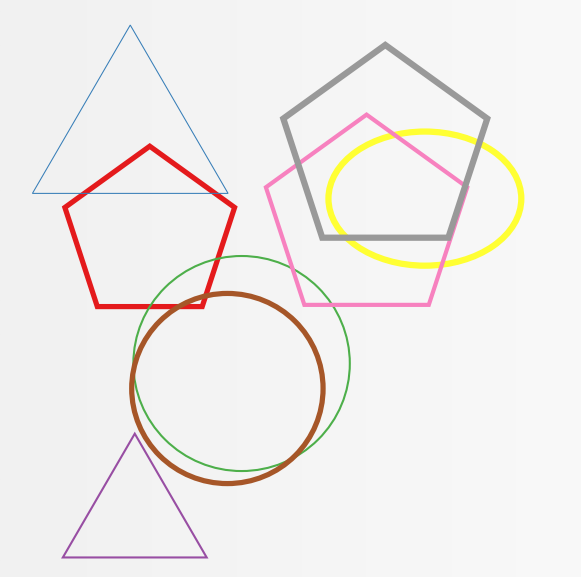[{"shape": "pentagon", "thickness": 2.5, "radius": 0.77, "center": [0.258, 0.592]}, {"shape": "triangle", "thickness": 0.5, "radius": 0.97, "center": [0.224, 0.761]}, {"shape": "circle", "thickness": 1, "radius": 0.93, "center": [0.416, 0.37]}, {"shape": "triangle", "thickness": 1, "radius": 0.71, "center": [0.232, 0.105]}, {"shape": "oval", "thickness": 3, "radius": 0.83, "center": [0.731, 0.655]}, {"shape": "circle", "thickness": 2.5, "radius": 0.82, "center": [0.391, 0.326]}, {"shape": "pentagon", "thickness": 2, "radius": 0.91, "center": [0.631, 0.619]}, {"shape": "pentagon", "thickness": 3, "radius": 0.92, "center": [0.663, 0.737]}]